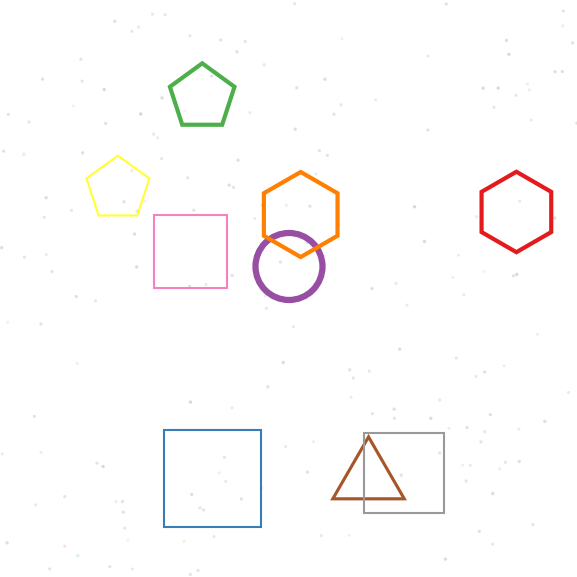[{"shape": "hexagon", "thickness": 2, "radius": 0.35, "center": [0.894, 0.632]}, {"shape": "square", "thickness": 1, "radius": 0.42, "center": [0.368, 0.17]}, {"shape": "pentagon", "thickness": 2, "radius": 0.29, "center": [0.35, 0.831]}, {"shape": "circle", "thickness": 3, "radius": 0.29, "center": [0.5, 0.538]}, {"shape": "hexagon", "thickness": 2, "radius": 0.37, "center": [0.521, 0.628]}, {"shape": "pentagon", "thickness": 1, "radius": 0.29, "center": [0.204, 0.672]}, {"shape": "triangle", "thickness": 1.5, "radius": 0.36, "center": [0.638, 0.171]}, {"shape": "square", "thickness": 1, "radius": 0.31, "center": [0.33, 0.564]}, {"shape": "square", "thickness": 1, "radius": 0.35, "center": [0.699, 0.18]}]